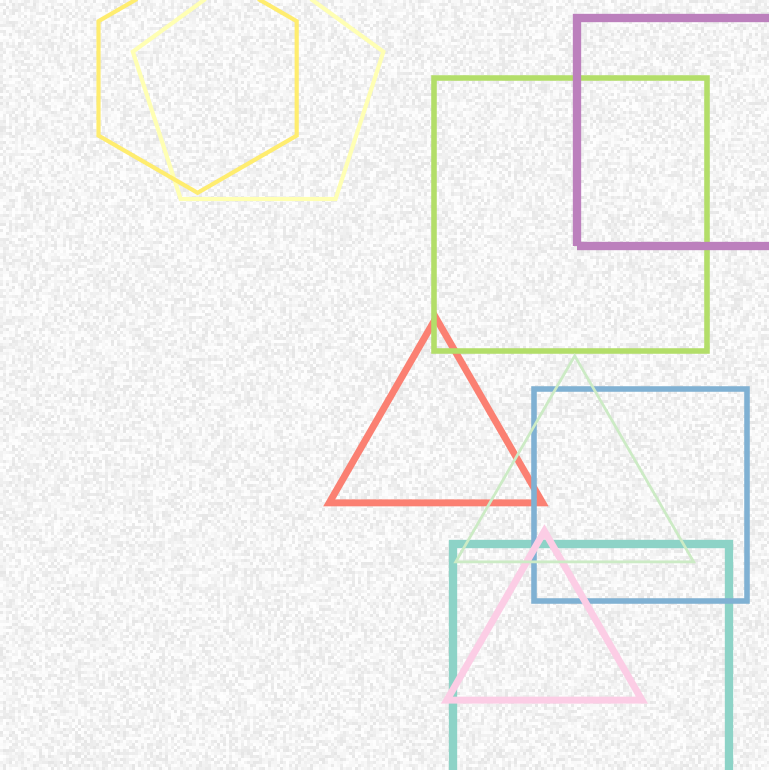[{"shape": "square", "thickness": 3, "radius": 0.9, "center": [0.767, 0.114]}, {"shape": "pentagon", "thickness": 1.5, "radius": 0.86, "center": [0.335, 0.88]}, {"shape": "triangle", "thickness": 2.5, "radius": 0.8, "center": [0.566, 0.427]}, {"shape": "square", "thickness": 2, "radius": 0.69, "center": [0.832, 0.357]}, {"shape": "square", "thickness": 2, "radius": 0.89, "center": [0.741, 0.721]}, {"shape": "triangle", "thickness": 2.5, "radius": 0.73, "center": [0.707, 0.164]}, {"shape": "square", "thickness": 3, "radius": 0.74, "center": [0.898, 0.828]}, {"shape": "triangle", "thickness": 1, "radius": 0.89, "center": [0.746, 0.36]}, {"shape": "hexagon", "thickness": 1.5, "radius": 0.74, "center": [0.257, 0.898]}]